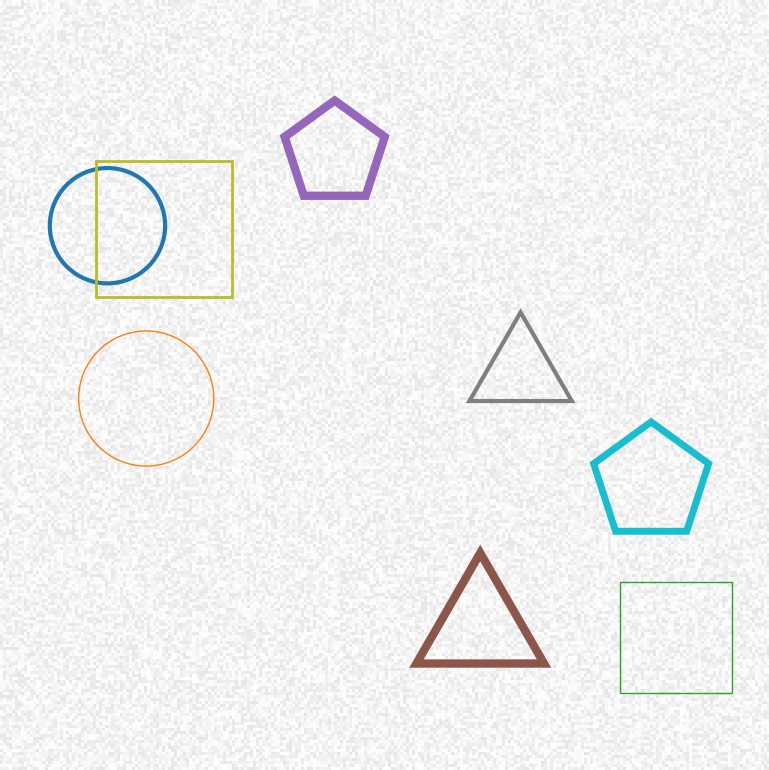[{"shape": "circle", "thickness": 1.5, "radius": 0.37, "center": [0.14, 0.707]}, {"shape": "circle", "thickness": 0.5, "radius": 0.44, "center": [0.19, 0.482]}, {"shape": "square", "thickness": 0.5, "radius": 0.36, "center": [0.878, 0.172]}, {"shape": "pentagon", "thickness": 3, "radius": 0.34, "center": [0.435, 0.801]}, {"shape": "triangle", "thickness": 3, "radius": 0.48, "center": [0.624, 0.186]}, {"shape": "triangle", "thickness": 1.5, "radius": 0.38, "center": [0.676, 0.518]}, {"shape": "square", "thickness": 1, "radius": 0.44, "center": [0.213, 0.703]}, {"shape": "pentagon", "thickness": 2.5, "radius": 0.39, "center": [0.846, 0.374]}]